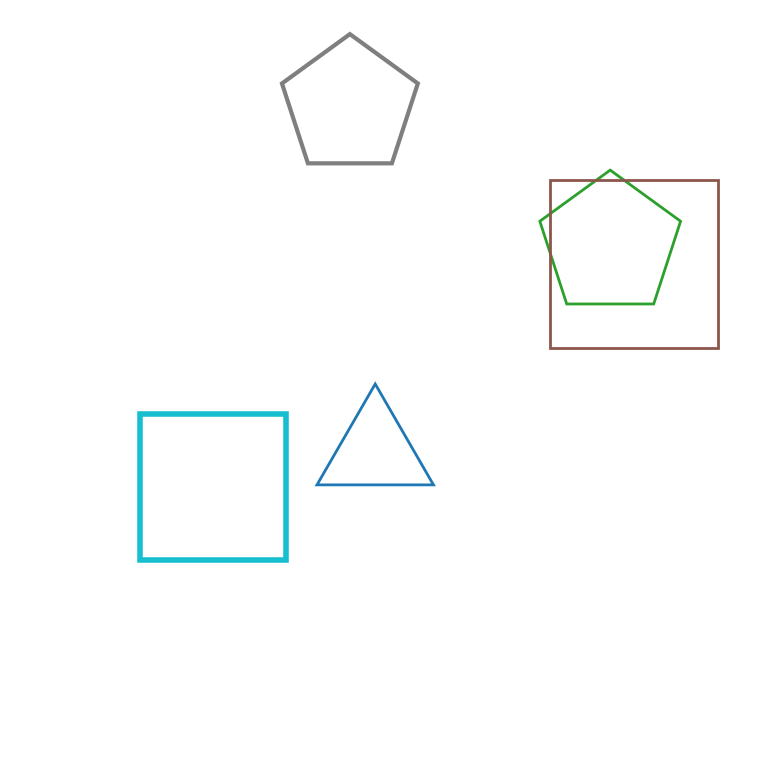[{"shape": "triangle", "thickness": 1, "radius": 0.44, "center": [0.487, 0.414]}, {"shape": "pentagon", "thickness": 1, "radius": 0.48, "center": [0.792, 0.683]}, {"shape": "square", "thickness": 1, "radius": 0.55, "center": [0.824, 0.657]}, {"shape": "pentagon", "thickness": 1.5, "radius": 0.46, "center": [0.454, 0.863]}, {"shape": "square", "thickness": 2, "radius": 0.47, "center": [0.277, 0.367]}]